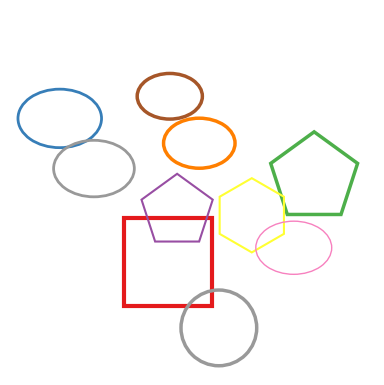[{"shape": "square", "thickness": 3, "radius": 0.57, "center": [0.436, 0.32]}, {"shape": "oval", "thickness": 2, "radius": 0.54, "center": [0.155, 0.692]}, {"shape": "pentagon", "thickness": 2.5, "radius": 0.59, "center": [0.816, 0.539]}, {"shape": "pentagon", "thickness": 1.5, "radius": 0.49, "center": [0.46, 0.451]}, {"shape": "oval", "thickness": 2.5, "radius": 0.46, "center": [0.518, 0.628]}, {"shape": "hexagon", "thickness": 1.5, "radius": 0.48, "center": [0.654, 0.441]}, {"shape": "oval", "thickness": 2.5, "radius": 0.42, "center": [0.441, 0.75]}, {"shape": "oval", "thickness": 1, "radius": 0.49, "center": [0.763, 0.357]}, {"shape": "oval", "thickness": 2, "radius": 0.52, "center": [0.244, 0.562]}, {"shape": "circle", "thickness": 2.5, "radius": 0.49, "center": [0.568, 0.148]}]